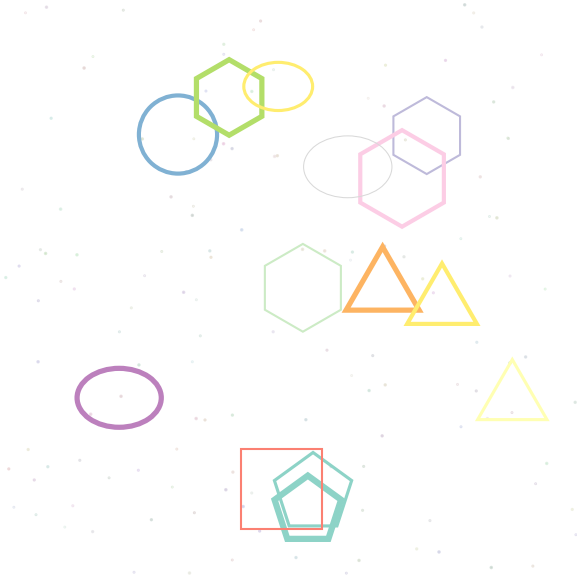[{"shape": "pentagon", "thickness": 3, "radius": 0.3, "center": [0.533, 0.115]}, {"shape": "pentagon", "thickness": 1.5, "radius": 0.35, "center": [0.542, 0.145]}, {"shape": "triangle", "thickness": 1.5, "radius": 0.35, "center": [0.887, 0.307]}, {"shape": "hexagon", "thickness": 1, "radius": 0.33, "center": [0.739, 0.764]}, {"shape": "square", "thickness": 1, "radius": 0.35, "center": [0.488, 0.152]}, {"shape": "circle", "thickness": 2, "radius": 0.34, "center": [0.308, 0.766]}, {"shape": "triangle", "thickness": 2.5, "radius": 0.37, "center": [0.663, 0.499]}, {"shape": "hexagon", "thickness": 2.5, "radius": 0.33, "center": [0.397, 0.83]}, {"shape": "hexagon", "thickness": 2, "radius": 0.42, "center": [0.696, 0.69]}, {"shape": "oval", "thickness": 0.5, "radius": 0.38, "center": [0.602, 0.71]}, {"shape": "oval", "thickness": 2.5, "radius": 0.36, "center": [0.206, 0.31]}, {"shape": "hexagon", "thickness": 1, "radius": 0.38, "center": [0.524, 0.501]}, {"shape": "oval", "thickness": 1.5, "radius": 0.3, "center": [0.482, 0.849]}, {"shape": "triangle", "thickness": 2, "radius": 0.35, "center": [0.765, 0.473]}]